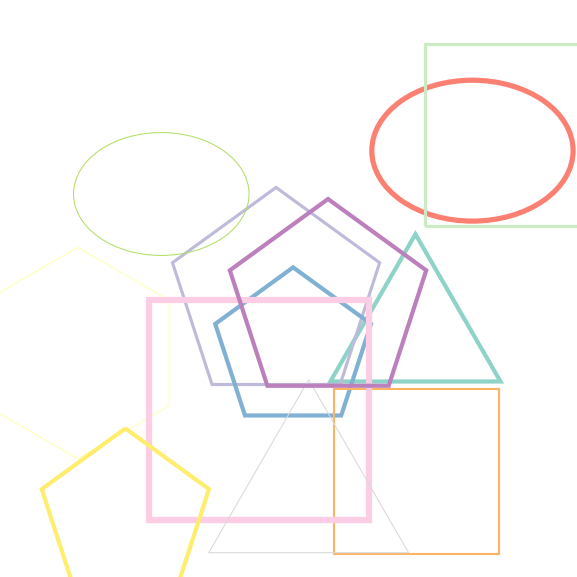[{"shape": "triangle", "thickness": 2, "radius": 0.85, "center": [0.719, 0.424]}, {"shape": "hexagon", "thickness": 0.5, "radius": 0.91, "center": [0.134, 0.388]}, {"shape": "pentagon", "thickness": 1.5, "radius": 0.94, "center": [0.478, 0.486]}, {"shape": "oval", "thickness": 2.5, "radius": 0.87, "center": [0.818, 0.738]}, {"shape": "pentagon", "thickness": 2, "radius": 0.71, "center": [0.508, 0.394]}, {"shape": "square", "thickness": 1, "radius": 0.72, "center": [0.721, 0.183]}, {"shape": "oval", "thickness": 0.5, "radius": 0.76, "center": [0.279, 0.663]}, {"shape": "square", "thickness": 3, "radius": 0.95, "center": [0.449, 0.289]}, {"shape": "triangle", "thickness": 0.5, "radius": 1.0, "center": [0.534, 0.142]}, {"shape": "pentagon", "thickness": 2, "radius": 0.89, "center": [0.568, 0.476]}, {"shape": "square", "thickness": 1.5, "radius": 0.79, "center": [0.894, 0.766]}, {"shape": "pentagon", "thickness": 2, "radius": 0.76, "center": [0.217, 0.105]}]